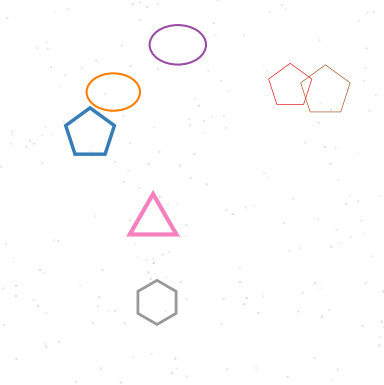[{"shape": "pentagon", "thickness": 0.5, "radius": 0.3, "center": [0.754, 0.776]}, {"shape": "pentagon", "thickness": 2.5, "radius": 0.33, "center": [0.234, 0.653]}, {"shape": "oval", "thickness": 1.5, "radius": 0.37, "center": [0.462, 0.884]}, {"shape": "oval", "thickness": 1.5, "radius": 0.35, "center": [0.294, 0.761]}, {"shape": "pentagon", "thickness": 0.5, "radius": 0.34, "center": [0.845, 0.764]}, {"shape": "triangle", "thickness": 3, "radius": 0.35, "center": [0.398, 0.426]}, {"shape": "hexagon", "thickness": 2, "radius": 0.29, "center": [0.408, 0.215]}]